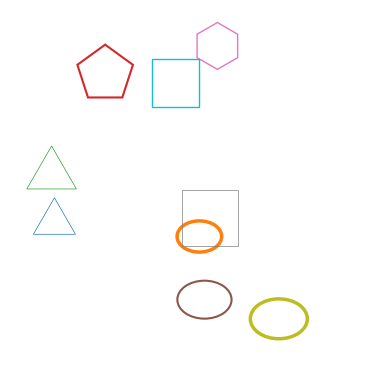[{"shape": "triangle", "thickness": 0.5, "radius": 0.32, "center": [0.141, 0.423]}, {"shape": "oval", "thickness": 2.5, "radius": 0.29, "center": [0.518, 0.386]}, {"shape": "triangle", "thickness": 0.5, "radius": 0.37, "center": [0.134, 0.546]}, {"shape": "pentagon", "thickness": 1.5, "radius": 0.38, "center": [0.273, 0.808]}, {"shape": "oval", "thickness": 1.5, "radius": 0.35, "center": [0.531, 0.222]}, {"shape": "hexagon", "thickness": 1, "radius": 0.3, "center": [0.565, 0.881]}, {"shape": "square", "thickness": 0.5, "radius": 0.36, "center": [0.546, 0.434]}, {"shape": "oval", "thickness": 2.5, "radius": 0.37, "center": [0.724, 0.172]}, {"shape": "square", "thickness": 1, "radius": 0.31, "center": [0.456, 0.784]}]